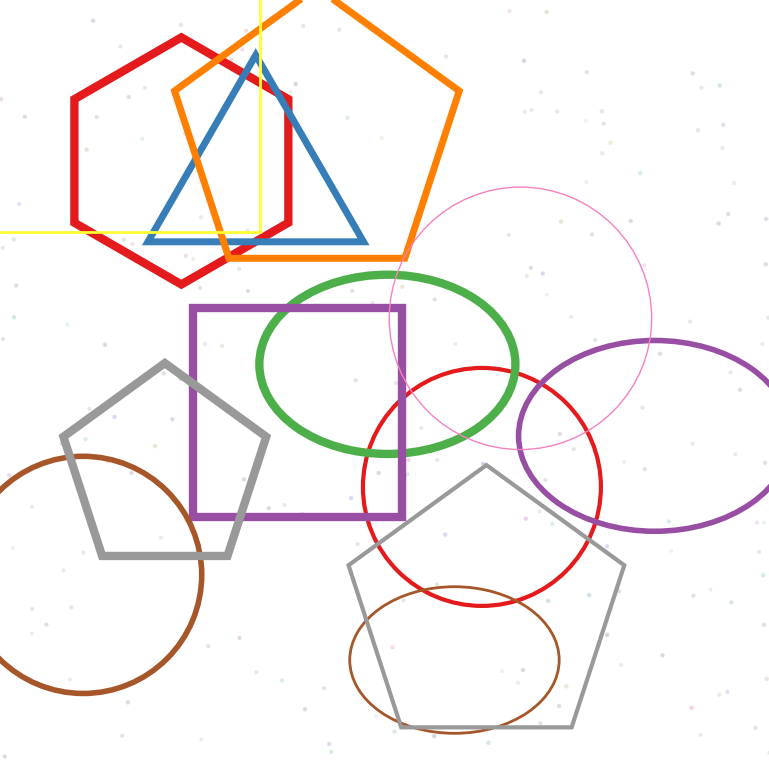[{"shape": "hexagon", "thickness": 3, "radius": 0.8, "center": [0.236, 0.791]}, {"shape": "circle", "thickness": 1.5, "radius": 0.77, "center": [0.626, 0.368]}, {"shape": "triangle", "thickness": 2.5, "radius": 0.81, "center": [0.332, 0.767]}, {"shape": "oval", "thickness": 3, "radius": 0.83, "center": [0.503, 0.527]}, {"shape": "square", "thickness": 3, "radius": 0.68, "center": [0.386, 0.464]}, {"shape": "oval", "thickness": 2, "radius": 0.88, "center": [0.85, 0.434]}, {"shape": "pentagon", "thickness": 2.5, "radius": 0.97, "center": [0.412, 0.822]}, {"shape": "square", "thickness": 1, "radius": 0.87, "center": [0.163, 0.873]}, {"shape": "circle", "thickness": 2, "radius": 0.77, "center": [0.108, 0.253]}, {"shape": "oval", "thickness": 1, "radius": 0.68, "center": [0.59, 0.143]}, {"shape": "circle", "thickness": 0.5, "radius": 0.85, "center": [0.676, 0.587]}, {"shape": "pentagon", "thickness": 1.5, "radius": 0.94, "center": [0.632, 0.208]}, {"shape": "pentagon", "thickness": 3, "radius": 0.69, "center": [0.214, 0.39]}]